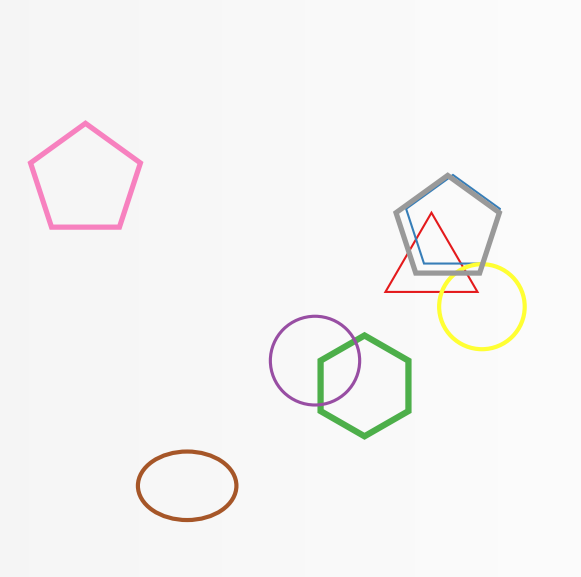[{"shape": "triangle", "thickness": 1, "radius": 0.46, "center": [0.742, 0.539]}, {"shape": "pentagon", "thickness": 1, "radius": 0.42, "center": [0.779, 0.611]}, {"shape": "hexagon", "thickness": 3, "radius": 0.44, "center": [0.627, 0.331]}, {"shape": "circle", "thickness": 1.5, "radius": 0.38, "center": [0.542, 0.375]}, {"shape": "circle", "thickness": 2, "radius": 0.37, "center": [0.829, 0.468]}, {"shape": "oval", "thickness": 2, "radius": 0.42, "center": [0.322, 0.158]}, {"shape": "pentagon", "thickness": 2.5, "radius": 0.5, "center": [0.147, 0.686]}, {"shape": "pentagon", "thickness": 2.5, "radius": 0.47, "center": [0.77, 0.602]}]